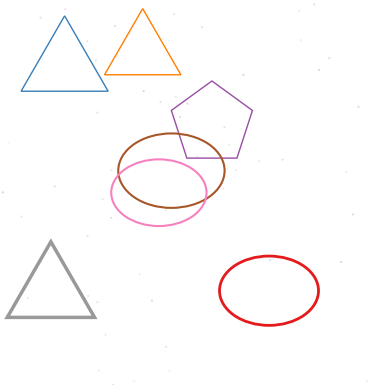[{"shape": "oval", "thickness": 2, "radius": 0.64, "center": [0.699, 0.245]}, {"shape": "triangle", "thickness": 1, "radius": 0.65, "center": [0.168, 0.828]}, {"shape": "pentagon", "thickness": 1, "radius": 0.55, "center": [0.55, 0.679]}, {"shape": "triangle", "thickness": 1, "radius": 0.57, "center": [0.371, 0.863]}, {"shape": "oval", "thickness": 1.5, "radius": 0.69, "center": [0.445, 0.557]}, {"shape": "oval", "thickness": 1.5, "radius": 0.62, "center": [0.413, 0.5]}, {"shape": "triangle", "thickness": 2.5, "radius": 0.65, "center": [0.132, 0.241]}]